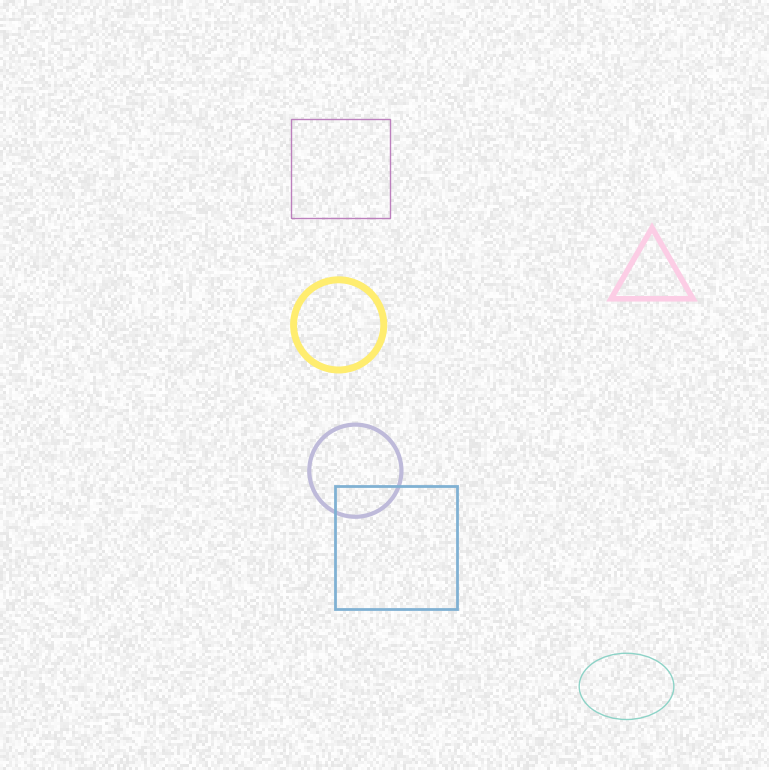[{"shape": "oval", "thickness": 0.5, "radius": 0.31, "center": [0.814, 0.109]}, {"shape": "circle", "thickness": 1.5, "radius": 0.3, "center": [0.462, 0.389]}, {"shape": "square", "thickness": 1, "radius": 0.4, "center": [0.514, 0.289]}, {"shape": "triangle", "thickness": 2, "radius": 0.31, "center": [0.847, 0.643]}, {"shape": "square", "thickness": 0.5, "radius": 0.32, "center": [0.443, 0.781]}, {"shape": "circle", "thickness": 2.5, "radius": 0.29, "center": [0.44, 0.578]}]